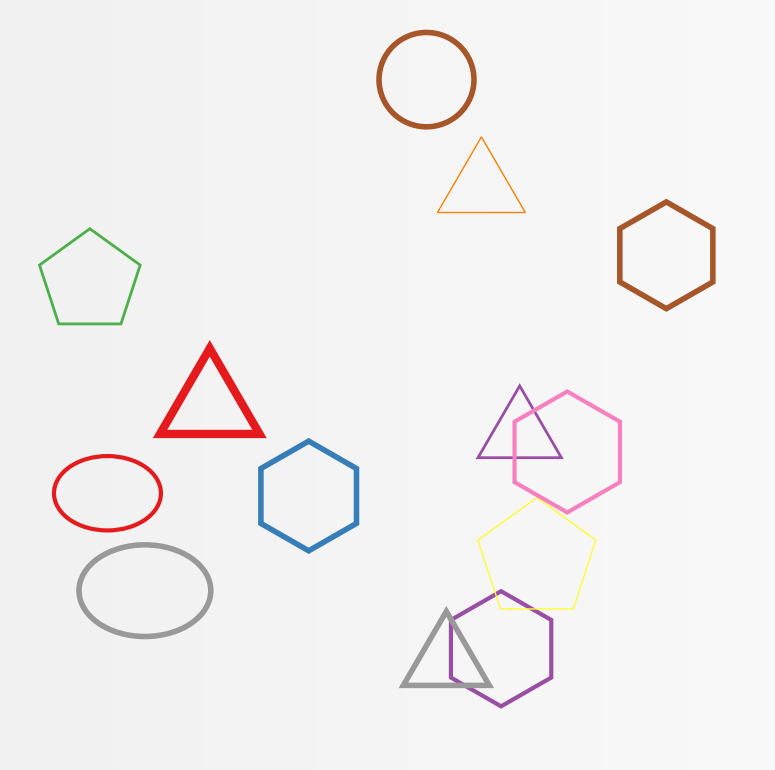[{"shape": "triangle", "thickness": 3, "radius": 0.37, "center": [0.271, 0.473]}, {"shape": "oval", "thickness": 1.5, "radius": 0.35, "center": [0.139, 0.359]}, {"shape": "hexagon", "thickness": 2, "radius": 0.36, "center": [0.398, 0.356]}, {"shape": "pentagon", "thickness": 1, "radius": 0.34, "center": [0.116, 0.635]}, {"shape": "hexagon", "thickness": 1.5, "radius": 0.37, "center": [0.647, 0.157]}, {"shape": "triangle", "thickness": 1, "radius": 0.31, "center": [0.671, 0.437]}, {"shape": "triangle", "thickness": 0.5, "radius": 0.33, "center": [0.621, 0.757]}, {"shape": "pentagon", "thickness": 0.5, "radius": 0.4, "center": [0.693, 0.274]}, {"shape": "hexagon", "thickness": 2, "radius": 0.35, "center": [0.86, 0.668]}, {"shape": "circle", "thickness": 2, "radius": 0.31, "center": [0.55, 0.897]}, {"shape": "hexagon", "thickness": 1.5, "radius": 0.39, "center": [0.732, 0.413]}, {"shape": "triangle", "thickness": 2, "radius": 0.32, "center": [0.576, 0.142]}, {"shape": "oval", "thickness": 2, "radius": 0.43, "center": [0.187, 0.233]}]